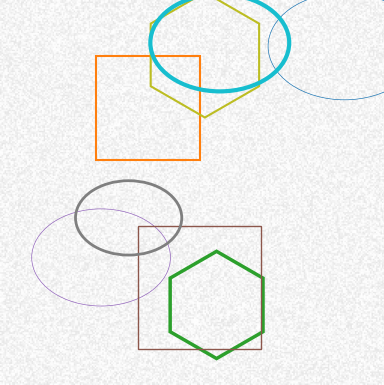[{"shape": "oval", "thickness": 0.5, "radius": 0.99, "center": [0.895, 0.88]}, {"shape": "square", "thickness": 1.5, "radius": 0.68, "center": [0.384, 0.719]}, {"shape": "hexagon", "thickness": 2.5, "radius": 0.7, "center": [0.563, 0.208]}, {"shape": "oval", "thickness": 0.5, "radius": 0.9, "center": [0.263, 0.331]}, {"shape": "square", "thickness": 1, "radius": 0.8, "center": [0.518, 0.253]}, {"shape": "oval", "thickness": 2, "radius": 0.69, "center": [0.334, 0.434]}, {"shape": "hexagon", "thickness": 1.5, "radius": 0.81, "center": [0.532, 0.857]}, {"shape": "oval", "thickness": 3, "radius": 0.9, "center": [0.571, 0.889]}]